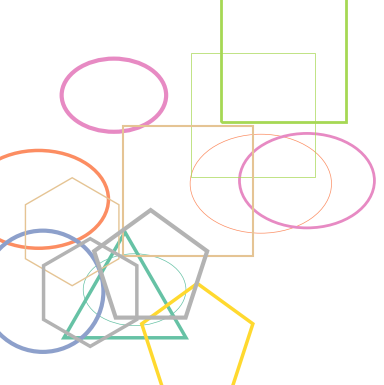[{"shape": "triangle", "thickness": 2.5, "radius": 0.91, "center": [0.325, 0.214]}, {"shape": "oval", "thickness": 0.5, "radius": 0.67, "center": [0.35, 0.248]}, {"shape": "oval", "thickness": 0.5, "radius": 0.92, "center": [0.677, 0.523]}, {"shape": "oval", "thickness": 2.5, "radius": 0.91, "center": [0.1, 0.482]}, {"shape": "circle", "thickness": 3, "radius": 0.79, "center": [0.111, 0.243]}, {"shape": "oval", "thickness": 3, "radius": 0.68, "center": [0.296, 0.753]}, {"shape": "oval", "thickness": 2, "radius": 0.88, "center": [0.797, 0.531]}, {"shape": "square", "thickness": 2, "radius": 0.81, "center": [0.736, 0.845]}, {"shape": "square", "thickness": 0.5, "radius": 0.8, "center": [0.657, 0.701]}, {"shape": "pentagon", "thickness": 2.5, "radius": 0.76, "center": [0.512, 0.112]}, {"shape": "hexagon", "thickness": 1, "radius": 0.7, "center": [0.187, 0.398]}, {"shape": "square", "thickness": 1.5, "radius": 0.84, "center": [0.489, 0.504]}, {"shape": "pentagon", "thickness": 3, "radius": 0.77, "center": [0.391, 0.3]}, {"shape": "hexagon", "thickness": 2.5, "radius": 0.7, "center": [0.234, 0.24]}]